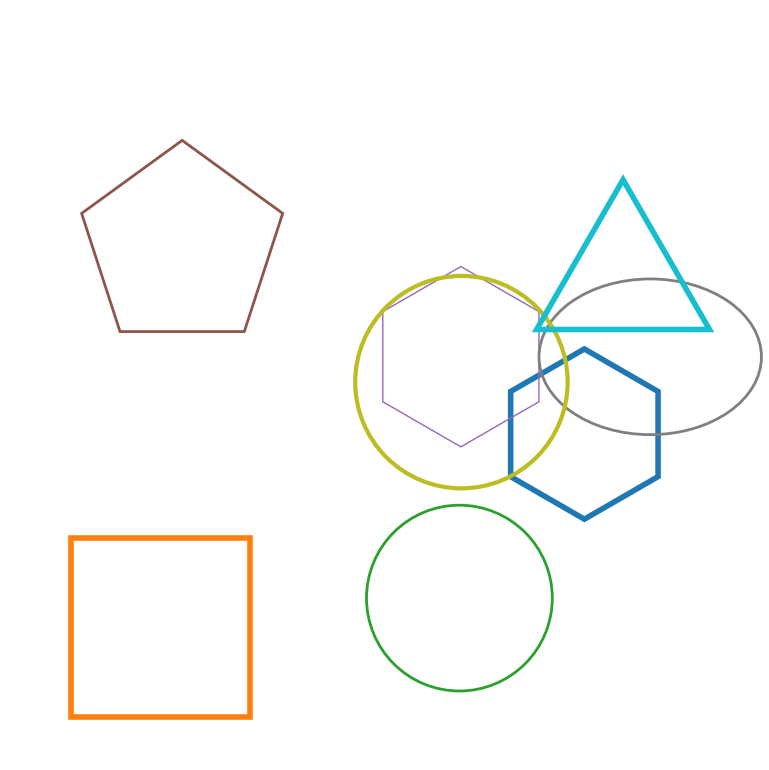[{"shape": "hexagon", "thickness": 2, "radius": 0.55, "center": [0.759, 0.436]}, {"shape": "square", "thickness": 2, "radius": 0.58, "center": [0.208, 0.185]}, {"shape": "circle", "thickness": 1, "radius": 0.6, "center": [0.597, 0.223]}, {"shape": "hexagon", "thickness": 0.5, "radius": 0.59, "center": [0.599, 0.537]}, {"shape": "pentagon", "thickness": 1, "radius": 0.69, "center": [0.237, 0.68]}, {"shape": "oval", "thickness": 1, "radius": 0.72, "center": [0.844, 0.537]}, {"shape": "circle", "thickness": 1.5, "radius": 0.69, "center": [0.599, 0.504]}, {"shape": "triangle", "thickness": 2, "radius": 0.65, "center": [0.809, 0.637]}]